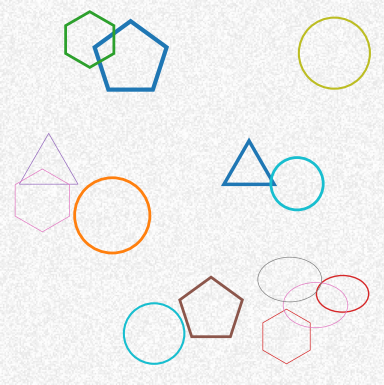[{"shape": "pentagon", "thickness": 3, "radius": 0.49, "center": [0.339, 0.847]}, {"shape": "triangle", "thickness": 2.5, "radius": 0.38, "center": [0.647, 0.559]}, {"shape": "circle", "thickness": 2, "radius": 0.49, "center": [0.292, 0.441]}, {"shape": "hexagon", "thickness": 2, "radius": 0.36, "center": [0.233, 0.897]}, {"shape": "oval", "thickness": 1, "radius": 0.34, "center": [0.89, 0.237]}, {"shape": "hexagon", "thickness": 0.5, "radius": 0.36, "center": [0.744, 0.126]}, {"shape": "triangle", "thickness": 0.5, "radius": 0.44, "center": [0.126, 0.566]}, {"shape": "pentagon", "thickness": 2, "radius": 0.43, "center": [0.548, 0.195]}, {"shape": "oval", "thickness": 0.5, "radius": 0.42, "center": [0.819, 0.207]}, {"shape": "hexagon", "thickness": 0.5, "radius": 0.41, "center": [0.11, 0.479]}, {"shape": "oval", "thickness": 0.5, "radius": 0.41, "center": [0.753, 0.274]}, {"shape": "circle", "thickness": 1.5, "radius": 0.46, "center": [0.869, 0.862]}, {"shape": "circle", "thickness": 2, "radius": 0.34, "center": [0.772, 0.523]}, {"shape": "circle", "thickness": 1.5, "radius": 0.39, "center": [0.4, 0.134]}]